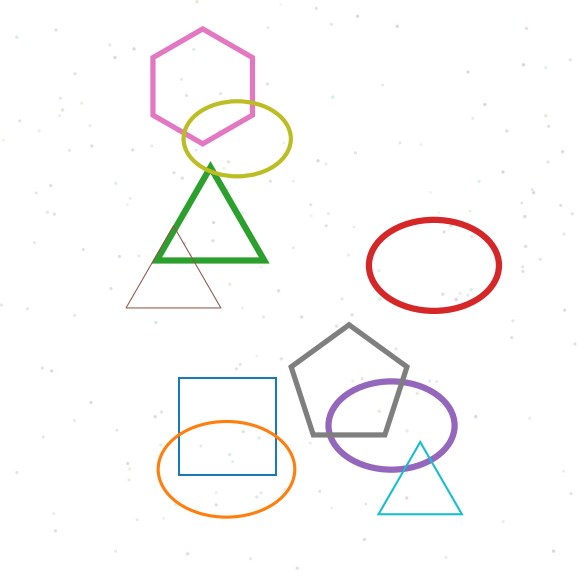[{"shape": "square", "thickness": 1, "radius": 0.42, "center": [0.393, 0.26]}, {"shape": "oval", "thickness": 1.5, "radius": 0.59, "center": [0.392, 0.186]}, {"shape": "triangle", "thickness": 3, "radius": 0.54, "center": [0.364, 0.602]}, {"shape": "oval", "thickness": 3, "radius": 0.56, "center": [0.751, 0.54]}, {"shape": "oval", "thickness": 3, "radius": 0.55, "center": [0.678, 0.262]}, {"shape": "triangle", "thickness": 0.5, "radius": 0.47, "center": [0.3, 0.513]}, {"shape": "hexagon", "thickness": 2.5, "radius": 0.5, "center": [0.351, 0.85]}, {"shape": "pentagon", "thickness": 2.5, "radius": 0.53, "center": [0.604, 0.331]}, {"shape": "oval", "thickness": 2, "radius": 0.46, "center": [0.411, 0.759]}, {"shape": "triangle", "thickness": 1, "radius": 0.42, "center": [0.728, 0.15]}]